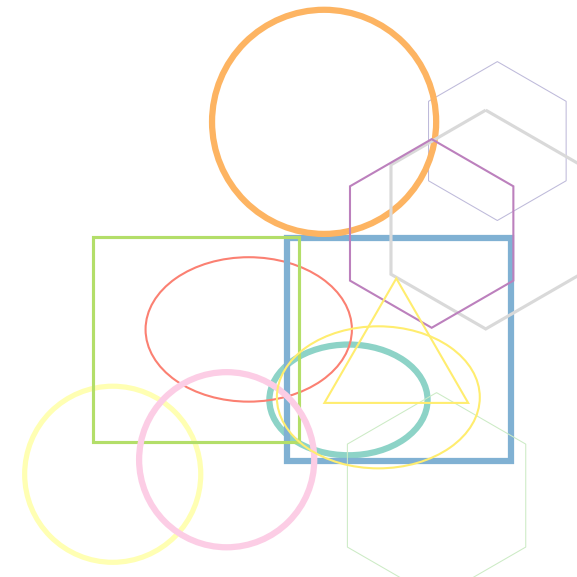[{"shape": "oval", "thickness": 3, "radius": 0.68, "center": [0.603, 0.307]}, {"shape": "circle", "thickness": 2.5, "radius": 0.76, "center": [0.195, 0.178]}, {"shape": "hexagon", "thickness": 0.5, "radius": 0.69, "center": [0.861, 0.755]}, {"shape": "oval", "thickness": 1, "radius": 0.89, "center": [0.431, 0.429]}, {"shape": "square", "thickness": 3, "radius": 0.97, "center": [0.691, 0.394]}, {"shape": "circle", "thickness": 3, "radius": 0.97, "center": [0.561, 0.788]}, {"shape": "square", "thickness": 1.5, "radius": 0.89, "center": [0.34, 0.411]}, {"shape": "circle", "thickness": 3, "radius": 0.76, "center": [0.393, 0.203]}, {"shape": "hexagon", "thickness": 1.5, "radius": 0.95, "center": [0.841, 0.619]}, {"shape": "hexagon", "thickness": 1, "radius": 0.82, "center": [0.747, 0.595]}, {"shape": "hexagon", "thickness": 0.5, "radius": 0.89, "center": [0.756, 0.141]}, {"shape": "triangle", "thickness": 1, "radius": 0.72, "center": [0.686, 0.373]}, {"shape": "oval", "thickness": 1, "radius": 0.88, "center": [0.655, 0.311]}]